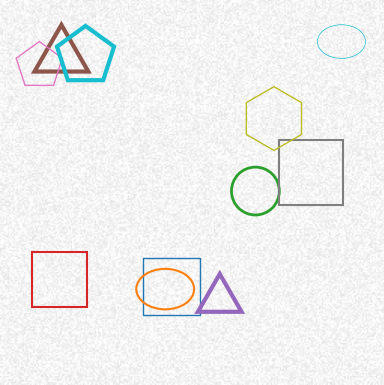[{"shape": "square", "thickness": 1, "radius": 0.37, "center": [0.446, 0.256]}, {"shape": "oval", "thickness": 1.5, "radius": 0.38, "center": [0.429, 0.249]}, {"shape": "circle", "thickness": 2, "radius": 0.31, "center": [0.663, 0.504]}, {"shape": "square", "thickness": 1.5, "radius": 0.35, "center": [0.154, 0.275]}, {"shape": "triangle", "thickness": 3, "radius": 0.33, "center": [0.571, 0.223]}, {"shape": "triangle", "thickness": 3, "radius": 0.4, "center": [0.159, 0.855]}, {"shape": "pentagon", "thickness": 1, "radius": 0.31, "center": [0.102, 0.829]}, {"shape": "square", "thickness": 1.5, "radius": 0.42, "center": [0.808, 0.552]}, {"shape": "hexagon", "thickness": 1, "radius": 0.41, "center": [0.712, 0.692]}, {"shape": "oval", "thickness": 0.5, "radius": 0.31, "center": [0.887, 0.892]}, {"shape": "pentagon", "thickness": 3, "radius": 0.39, "center": [0.222, 0.855]}]